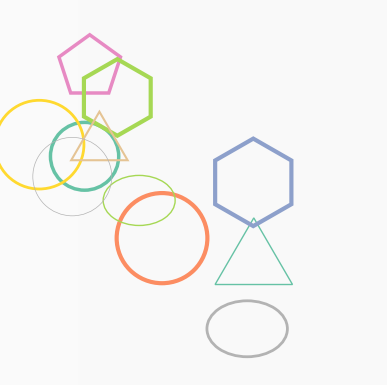[{"shape": "circle", "thickness": 2.5, "radius": 0.44, "center": [0.218, 0.594]}, {"shape": "triangle", "thickness": 1, "radius": 0.58, "center": [0.655, 0.319]}, {"shape": "circle", "thickness": 3, "radius": 0.59, "center": [0.418, 0.381]}, {"shape": "hexagon", "thickness": 3, "radius": 0.57, "center": [0.654, 0.526]}, {"shape": "pentagon", "thickness": 2.5, "radius": 0.42, "center": [0.232, 0.826]}, {"shape": "oval", "thickness": 1, "radius": 0.46, "center": [0.359, 0.479]}, {"shape": "hexagon", "thickness": 3, "radius": 0.5, "center": [0.303, 0.747]}, {"shape": "circle", "thickness": 2, "radius": 0.58, "center": [0.101, 0.624]}, {"shape": "triangle", "thickness": 1.5, "radius": 0.42, "center": [0.257, 0.626]}, {"shape": "oval", "thickness": 2, "radius": 0.52, "center": [0.638, 0.146]}, {"shape": "circle", "thickness": 0.5, "radius": 0.51, "center": [0.187, 0.541]}]